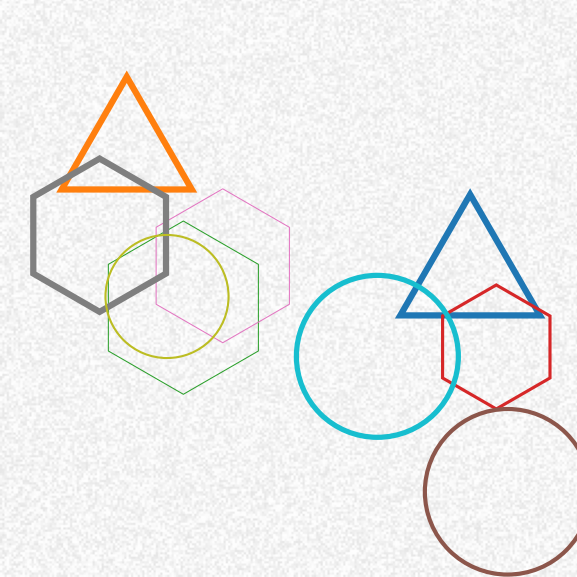[{"shape": "triangle", "thickness": 3, "radius": 0.7, "center": [0.814, 0.523]}, {"shape": "triangle", "thickness": 3, "radius": 0.65, "center": [0.219, 0.736]}, {"shape": "hexagon", "thickness": 0.5, "radius": 0.75, "center": [0.318, 0.466]}, {"shape": "hexagon", "thickness": 1.5, "radius": 0.54, "center": [0.859, 0.398]}, {"shape": "circle", "thickness": 2, "radius": 0.72, "center": [0.879, 0.148]}, {"shape": "hexagon", "thickness": 0.5, "radius": 0.67, "center": [0.386, 0.539]}, {"shape": "hexagon", "thickness": 3, "radius": 0.66, "center": [0.173, 0.592]}, {"shape": "circle", "thickness": 1, "radius": 0.53, "center": [0.289, 0.486]}, {"shape": "circle", "thickness": 2.5, "radius": 0.7, "center": [0.653, 0.382]}]